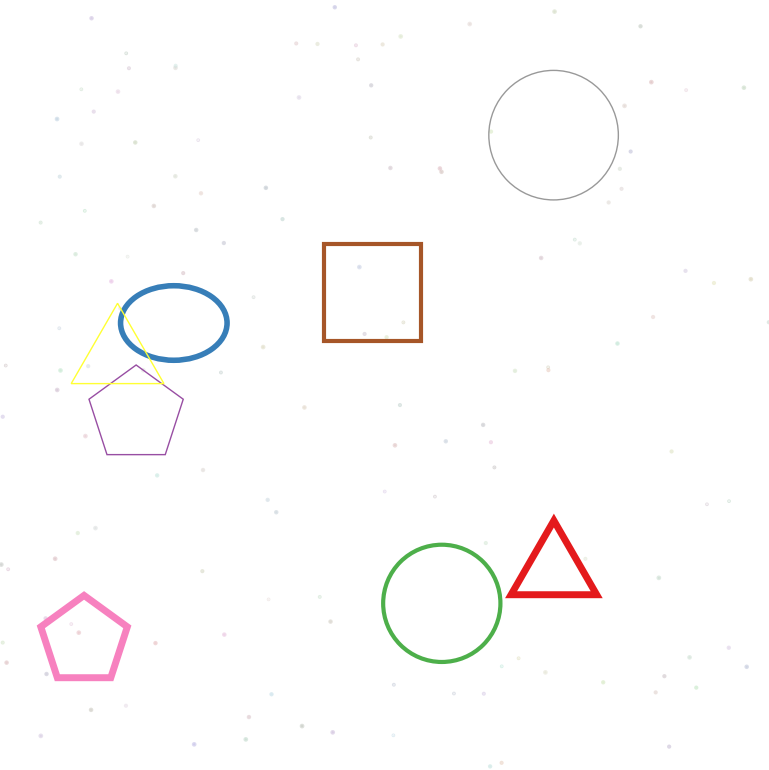[{"shape": "triangle", "thickness": 2.5, "radius": 0.32, "center": [0.719, 0.26]}, {"shape": "oval", "thickness": 2, "radius": 0.35, "center": [0.226, 0.581]}, {"shape": "circle", "thickness": 1.5, "radius": 0.38, "center": [0.574, 0.216]}, {"shape": "pentagon", "thickness": 0.5, "radius": 0.32, "center": [0.177, 0.462]}, {"shape": "triangle", "thickness": 0.5, "radius": 0.35, "center": [0.153, 0.537]}, {"shape": "square", "thickness": 1.5, "radius": 0.31, "center": [0.483, 0.62]}, {"shape": "pentagon", "thickness": 2.5, "radius": 0.3, "center": [0.109, 0.168]}, {"shape": "circle", "thickness": 0.5, "radius": 0.42, "center": [0.719, 0.824]}]